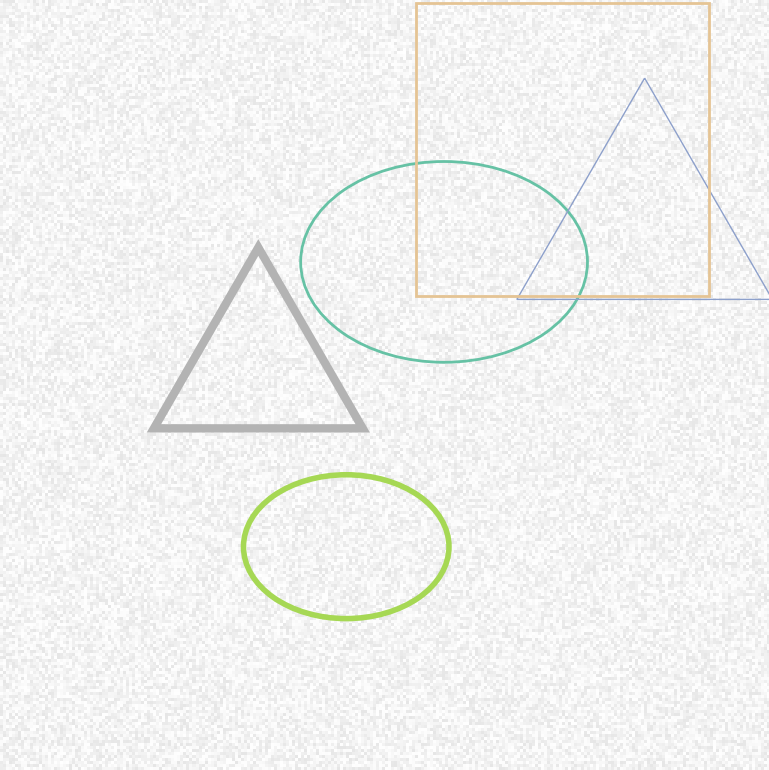[{"shape": "oval", "thickness": 1, "radius": 0.93, "center": [0.577, 0.66]}, {"shape": "triangle", "thickness": 0.5, "radius": 0.96, "center": [0.837, 0.707]}, {"shape": "oval", "thickness": 2, "radius": 0.67, "center": [0.45, 0.29]}, {"shape": "square", "thickness": 1, "radius": 0.95, "center": [0.731, 0.806]}, {"shape": "triangle", "thickness": 3, "radius": 0.78, "center": [0.335, 0.522]}]